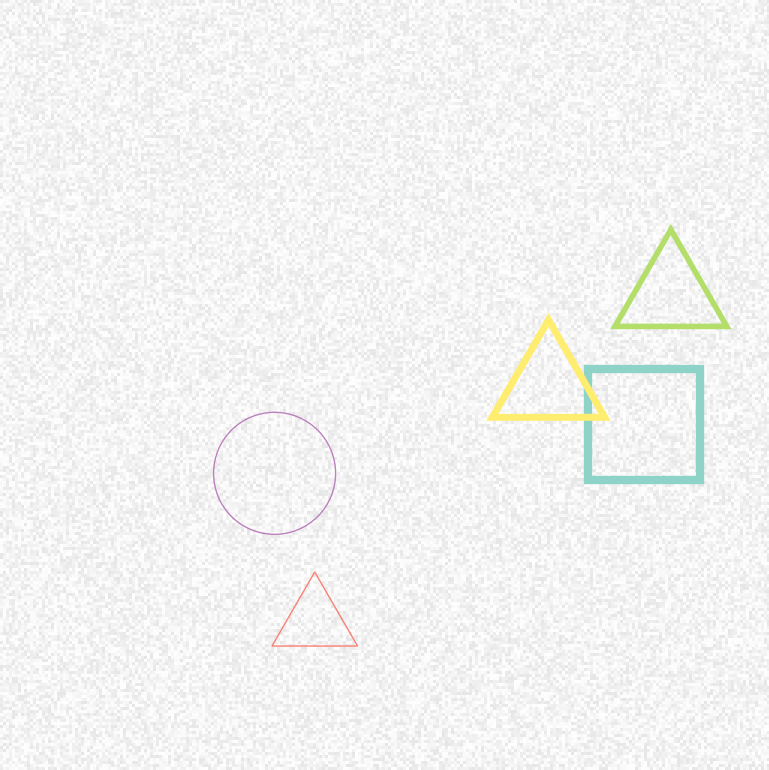[{"shape": "square", "thickness": 3, "radius": 0.36, "center": [0.836, 0.449]}, {"shape": "triangle", "thickness": 0.5, "radius": 0.32, "center": [0.409, 0.193]}, {"shape": "triangle", "thickness": 2, "radius": 0.42, "center": [0.871, 0.618]}, {"shape": "circle", "thickness": 0.5, "radius": 0.4, "center": [0.357, 0.385]}, {"shape": "triangle", "thickness": 2.5, "radius": 0.42, "center": [0.712, 0.5]}]